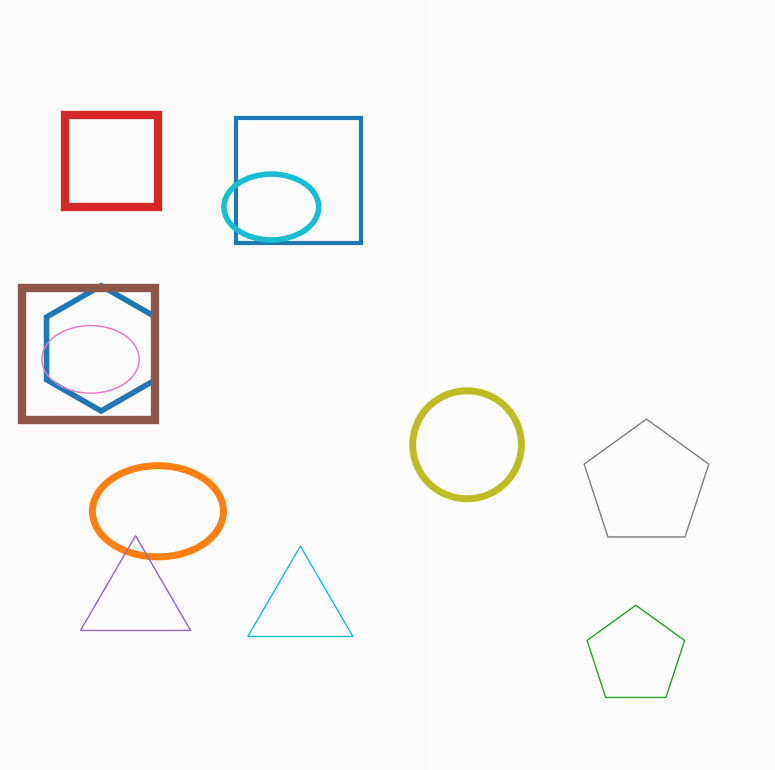[{"shape": "square", "thickness": 1.5, "radius": 0.4, "center": [0.385, 0.765]}, {"shape": "hexagon", "thickness": 2, "radius": 0.41, "center": [0.13, 0.548]}, {"shape": "oval", "thickness": 2.5, "radius": 0.42, "center": [0.204, 0.336]}, {"shape": "pentagon", "thickness": 0.5, "radius": 0.33, "center": [0.82, 0.148]}, {"shape": "square", "thickness": 3, "radius": 0.3, "center": [0.144, 0.791]}, {"shape": "triangle", "thickness": 0.5, "radius": 0.41, "center": [0.175, 0.222]}, {"shape": "square", "thickness": 3, "radius": 0.43, "center": [0.114, 0.541]}, {"shape": "oval", "thickness": 0.5, "radius": 0.31, "center": [0.117, 0.533]}, {"shape": "pentagon", "thickness": 0.5, "radius": 0.42, "center": [0.834, 0.371]}, {"shape": "circle", "thickness": 2.5, "radius": 0.35, "center": [0.603, 0.422]}, {"shape": "triangle", "thickness": 0.5, "radius": 0.39, "center": [0.388, 0.213]}, {"shape": "oval", "thickness": 2, "radius": 0.31, "center": [0.35, 0.731]}]